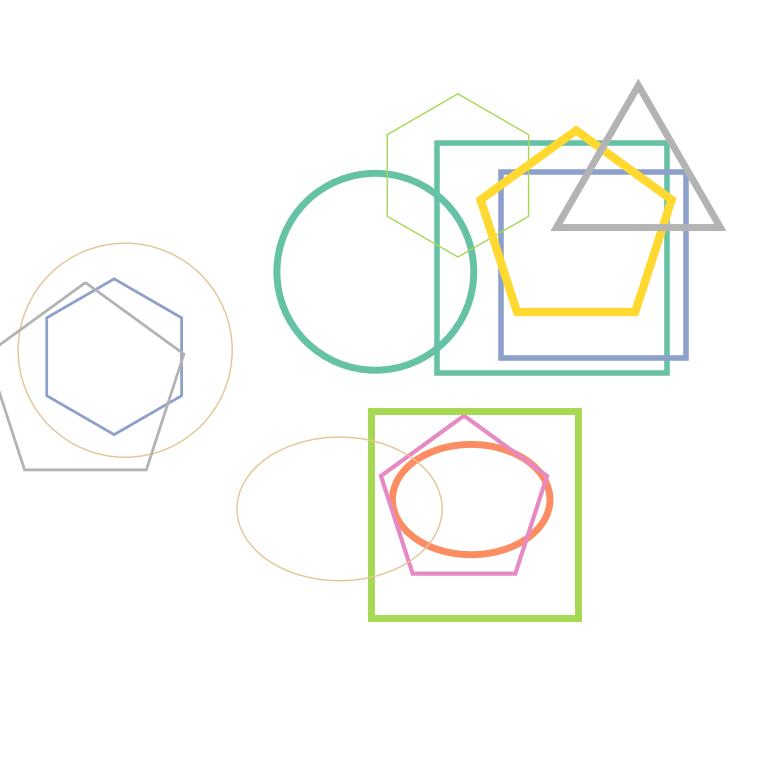[{"shape": "circle", "thickness": 2.5, "radius": 0.64, "center": [0.487, 0.647]}, {"shape": "square", "thickness": 2, "radius": 0.75, "center": [0.717, 0.664]}, {"shape": "oval", "thickness": 2.5, "radius": 0.51, "center": [0.612, 0.351]}, {"shape": "hexagon", "thickness": 1, "radius": 0.51, "center": [0.148, 0.537]}, {"shape": "square", "thickness": 2, "radius": 0.6, "center": [0.771, 0.656]}, {"shape": "pentagon", "thickness": 1.5, "radius": 0.57, "center": [0.603, 0.347]}, {"shape": "square", "thickness": 2.5, "radius": 0.67, "center": [0.616, 0.332]}, {"shape": "hexagon", "thickness": 0.5, "radius": 0.53, "center": [0.595, 0.772]}, {"shape": "pentagon", "thickness": 3, "radius": 0.65, "center": [0.748, 0.7]}, {"shape": "oval", "thickness": 0.5, "radius": 0.67, "center": [0.441, 0.339]}, {"shape": "circle", "thickness": 0.5, "radius": 0.7, "center": [0.163, 0.545]}, {"shape": "pentagon", "thickness": 1, "radius": 0.67, "center": [0.111, 0.499]}, {"shape": "triangle", "thickness": 2.5, "radius": 0.61, "center": [0.829, 0.766]}]